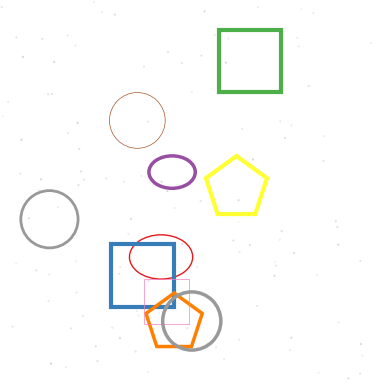[{"shape": "oval", "thickness": 1, "radius": 0.41, "center": [0.418, 0.333]}, {"shape": "square", "thickness": 3, "radius": 0.41, "center": [0.369, 0.285]}, {"shape": "square", "thickness": 3, "radius": 0.4, "center": [0.65, 0.841]}, {"shape": "oval", "thickness": 2.5, "radius": 0.3, "center": [0.447, 0.553]}, {"shape": "pentagon", "thickness": 2.5, "radius": 0.38, "center": [0.452, 0.162]}, {"shape": "pentagon", "thickness": 3, "radius": 0.42, "center": [0.614, 0.511]}, {"shape": "circle", "thickness": 0.5, "radius": 0.36, "center": [0.357, 0.687]}, {"shape": "square", "thickness": 0.5, "radius": 0.29, "center": [0.432, 0.217]}, {"shape": "circle", "thickness": 2, "radius": 0.37, "center": [0.128, 0.43]}, {"shape": "circle", "thickness": 2.5, "radius": 0.38, "center": [0.498, 0.166]}]